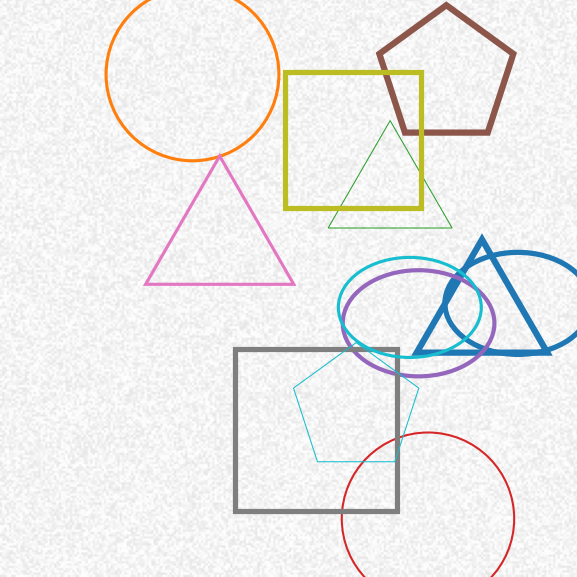[{"shape": "triangle", "thickness": 3, "radius": 0.65, "center": [0.835, 0.454]}, {"shape": "oval", "thickness": 2.5, "radius": 0.63, "center": [0.897, 0.474]}, {"shape": "circle", "thickness": 1.5, "radius": 0.75, "center": [0.333, 0.87]}, {"shape": "triangle", "thickness": 0.5, "radius": 0.62, "center": [0.676, 0.666]}, {"shape": "circle", "thickness": 1, "radius": 0.75, "center": [0.741, 0.101]}, {"shape": "oval", "thickness": 2, "radius": 0.66, "center": [0.725, 0.439]}, {"shape": "pentagon", "thickness": 3, "radius": 0.61, "center": [0.773, 0.868]}, {"shape": "triangle", "thickness": 1.5, "radius": 0.74, "center": [0.38, 0.581]}, {"shape": "square", "thickness": 2.5, "radius": 0.7, "center": [0.547, 0.255]}, {"shape": "square", "thickness": 2.5, "radius": 0.59, "center": [0.612, 0.756]}, {"shape": "oval", "thickness": 1.5, "radius": 0.62, "center": [0.71, 0.467]}, {"shape": "pentagon", "thickness": 0.5, "radius": 0.57, "center": [0.617, 0.292]}]